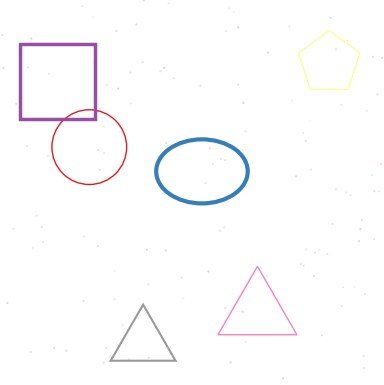[{"shape": "circle", "thickness": 1, "radius": 0.49, "center": [0.232, 0.618]}, {"shape": "oval", "thickness": 3, "radius": 0.59, "center": [0.525, 0.555]}, {"shape": "square", "thickness": 2.5, "radius": 0.49, "center": [0.149, 0.788]}, {"shape": "pentagon", "thickness": 0.5, "radius": 0.42, "center": [0.855, 0.836]}, {"shape": "triangle", "thickness": 1, "radius": 0.59, "center": [0.669, 0.19]}, {"shape": "triangle", "thickness": 1.5, "radius": 0.49, "center": [0.372, 0.112]}]